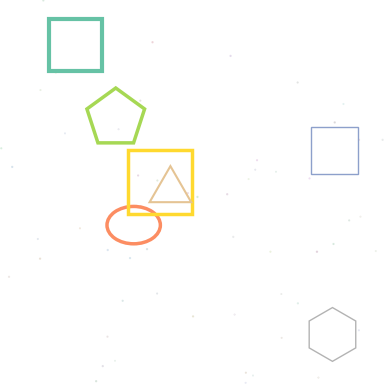[{"shape": "square", "thickness": 3, "radius": 0.34, "center": [0.196, 0.883]}, {"shape": "oval", "thickness": 2.5, "radius": 0.35, "center": [0.347, 0.415]}, {"shape": "square", "thickness": 1, "radius": 0.31, "center": [0.868, 0.609]}, {"shape": "pentagon", "thickness": 2.5, "radius": 0.39, "center": [0.301, 0.693]}, {"shape": "square", "thickness": 2.5, "radius": 0.41, "center": [0.416, 0.527]}, {"shape": "triangle", "thickness": 1.5, "radius": 0.31, "center": [0.443, 0.506]}, {"shape": "hexagon", "thickness": 1, "radius": 0.35, "center": [0.864, 0.131]}]